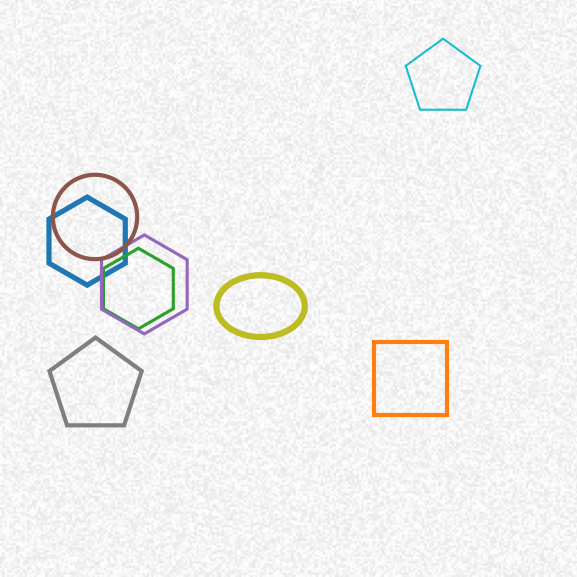[{"shape": "hexagon", "thickness": 2.5, "radius": 0.38, "center": [0.151, 0.582]}, {"shape": "square", "thickness": 2, "radius": 0.32, "center": [0.71, 0.344]}, {"shape": "hexagon", "thickness": 1.5, "radius": 0.35, "center": [0.24, 0.499]}, {"shape": "hexagon", "thickness": 1.5, "radius": 0.43, "center": [0.25, 0.507]}, {"shape": "circle", "thickness": 2, "radius": 0.37, "center": [0.165, 0.623]}, {"shape": "pentagon", "thickness": 2, "radius": 0.42, "center": [0.166, 0.331]}, {"shape": "oval", "thickness": 3, "radius": 0.38, "center": [0.451, 0.469]}, {"shape": "pentagon", "thickness": 1, "radius": 0.34, "center": [0.767, 0.864]}]